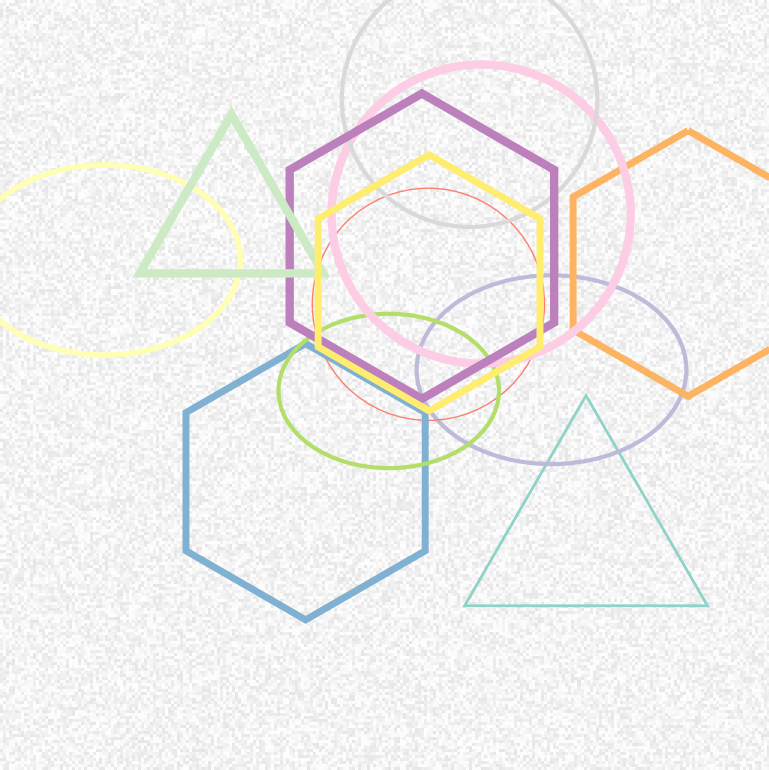[{"shape": "triangle", "thickness": 1, "radius": 0.91, "center": [0.761, 0.304]}, {"shape": "oval", "thickness": 2, "radius": 0.88, "center": [0.136, 0.662]}, {"shape": "oval", "thickness": 1.5, "radius": 0.88, "center": [0.716, 0.52]}, {"shape": "circle", "thickness": 0.5, "radius": 0.75, "center": [0.556, 0.605]}, {"shape": "hexagon", "thickness": 2.5, "radius": 0.9, "center": [0.397, 0.374]}, {"shape": "hexagon", "thickness": 2.5, "radius": 0.86, "center": [0.894, 0.658]}, {"shape": "oval", "thickness": 1.5, "radius": 0.72, "center": [0.505, 0.492]}, {"shape": "circle", "thickness": 3, "radius": 0.97, "center": [0.625, 0.722]}, {"shape": "circle", "thickness": 1.5, "radius": 0.83, "center": [0.61, 0.871]}, {"shape": "hexagon", "thickness": 3, "radius": 0.99, "center": [0.548, 0.68]}, {"shape": "triangle", "thickness": 3, "radius": 0.69, "center": [0.301, 0.714]}, {"shape": "hexagon", "thickness": 2.5, "radius": 0.83, "center": [0.557, 0.633]}]